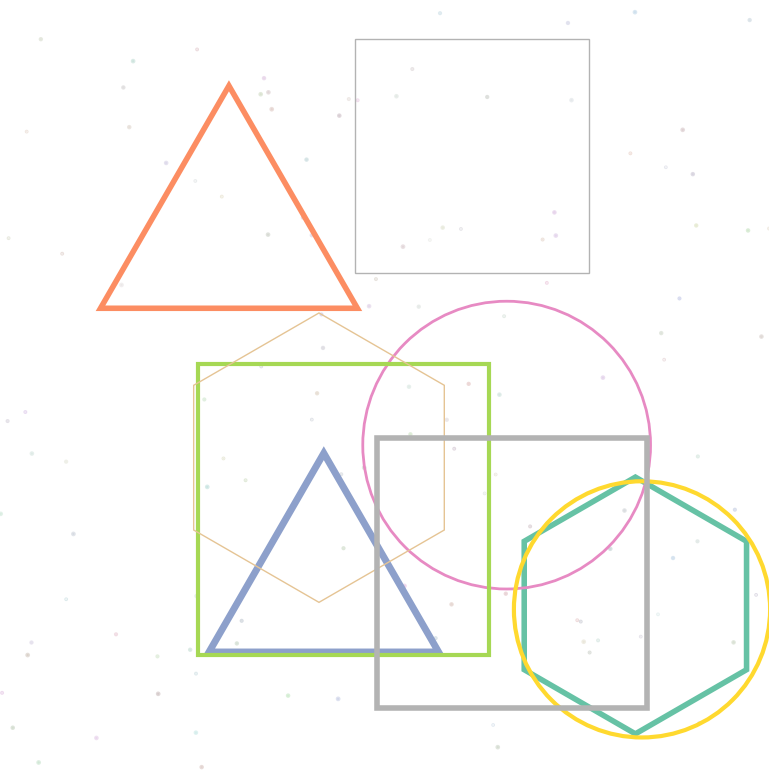[{"shape": "hexagon", "thickness": 2, "radius": 0.83, "center": [0.825, 0.214]}, {"shape": "triangle", "thickness": 2, "radius": 0.96, "center": [0.297, 0.696]}, {"shape": "triangle", "thickness": 2.5, "radius": 0.86, "center": [0.421, 0.239]}, {"shape": "circle", "thickness": 1, "radius": 0.93, "center": [0.658, 0.422]}, {"shape": "square", "thickness": 1.5, "radius": 0.94, "center": [0.446, 0.339]}, {"shape": "circle", "thickness": 1.5, "radius": 0.83, "center": [0.834, 0.209]}, {"shape": "hexagon", "thickness": 0.5, "radius": 0.94, "center": [0.414, 0.406]}, {"shape": "square", "thickness": 2, "radius": 0.88, "center": [0.665, 0.256]}, {"shape": "square", "thickness": 0.5, "radius": 0.76, "center": [0.613, 0.798]}]